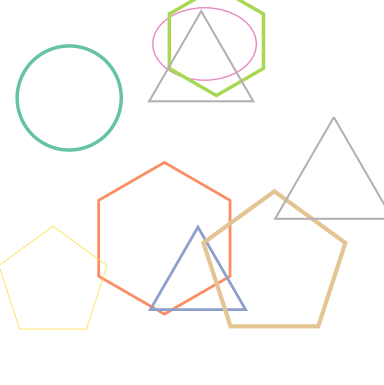[{"shape": "circle", "thickness": 2.5, "radius": 0.68, "center": [0.18, 0.745]}, {"shape": "hexagon", "thickness": 2, "radius": 0.98, "center": [0.427, 0.381]}, {"shape": "triangle", "thickness": 2, "radius": 0.71, "center": [0.514, 0.267]}, {"shape": "oval", "thickness": 1, "radius": 0.67, "center": [0.531, 0.886]}, {"shape": "hexagon", "thickness": 2.5, "radius": 0.71, "center": [0.562, 0.893]}, {"shape": "pentagon", "thickness": 0.5, "radius": 0.74, "center": [0.138, 0.265]}, {"shape": "pentagon", "thickness": 3, "radius": 0.97, "center": [0.713, 0.309]}, {"shape": "triangle", "thickness": 1.5, "radius": 0.78, "center": [0.523, 0.815]}, {"shape": "triangle", "thickness": 1.5, "radius": 0.88, "center": [0.867, 0.52]}]